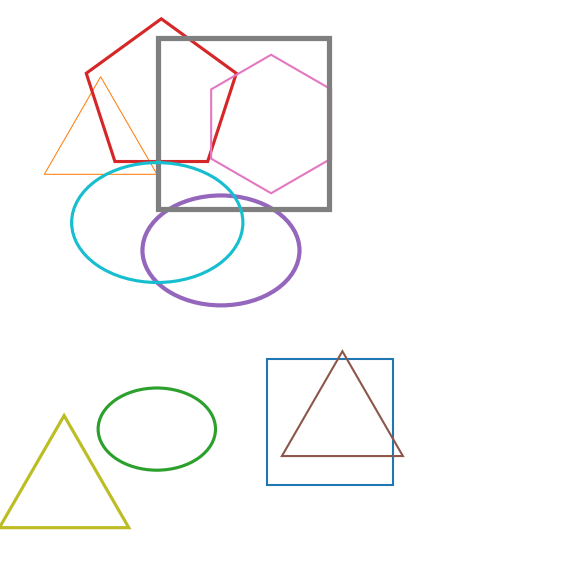[{"shape": "square", "thickness": 1, "radius": 0.55, "center": [0.571, 0.268]}, {"shape": "triangle", "thickness": 0.5, "radius": 0.56, "center": [0.174, 0.754]}, {"shape": "oval", "thickness": 1.5, "radius": 0.51, "center": [0.272, 0.256]}, {"shape": "pentagon", "thickness": 1.5, "radius": 0.68, "center": [0.279, 0.83]}, {"shape": "oval", "thickness": 2, "radius": 0.68, "center": [0.383, 0.566]}, {"shape": "triangle", "thickness": 1, "radius": 0.6, "center": [0.593, 0.27]}, {"shape": "hexagon", "thickness": 1, "radius": 0.6, "center": [0.469, 0.784]}, {"shape": "square", "thickness": 2.5, "radius": 0.74, "center": [0.421, 0.785]}, {"shape": "triangle", "thickness": 1.5, "radius": 0.65, "center": [0.111, 0.15]}, {"shape": "oval", "thickness": 1.5, "radius": 0.74, "center": [0.272, 0.614]}]